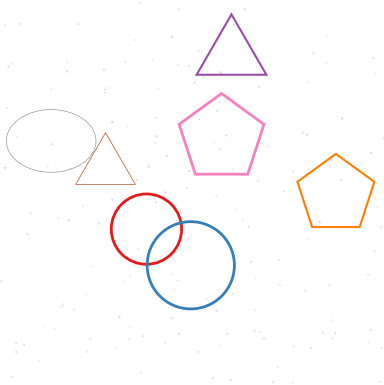[{"shape": "circle", "thickness": 2, "radius": 0.46, "center": [0.38, 0.405]}, {"shape": "circle", "thickness": 2, "radius": 0.57, "center": [0.496, 0.311]}, {"shape": "triangle", "thickness": 1.5, "radius": 0.52, "center": [0.601, 0.858]}, {"shape": "pentagon", "thickness": 1.5, "radius": 0.53, "center": [0.872, 0.495]}, {"shape": "triangle", "thickness": 0.5, "radius": 0.45, "center": [0.274, 0.566]}, {"shape": "pentagon", "thickness": 2, "radius": 0.58, "center": [0.575, 0.641]}, {"shape": "oval", "thickness": 0.5, "radius": 0.58, "center": [0.133, 0.634]}]